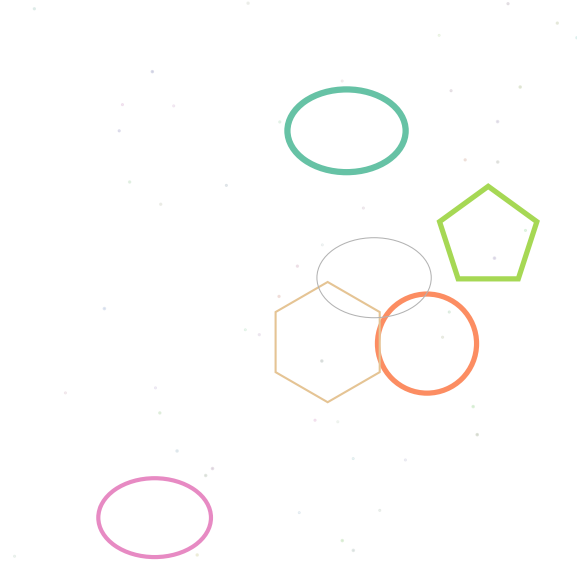[{"shape": "oval", "thickness": 3, "radius": 0.51, "center": [0.6, 0.773]}, {"shape": "circle", "thickness": 2.5, "radius": 0.43, "center": [0.739, 0.404]}, {"shape": "oval", "thickness": 2, "radius": 0.49, "center": [0.268, 0.103]}, {"shape": "pentagon", "thickness": 2.5, "radius": 0.44, "center": [0.845, 0.588]}, {"shape": "hexagon", "thickness": 1, "radius": 0.52, "center": [0.567, 0.407]}, {"shape": "oval", "thickness": 0.5, "radius": 0.49, "center": [0.648, 0.518]}]